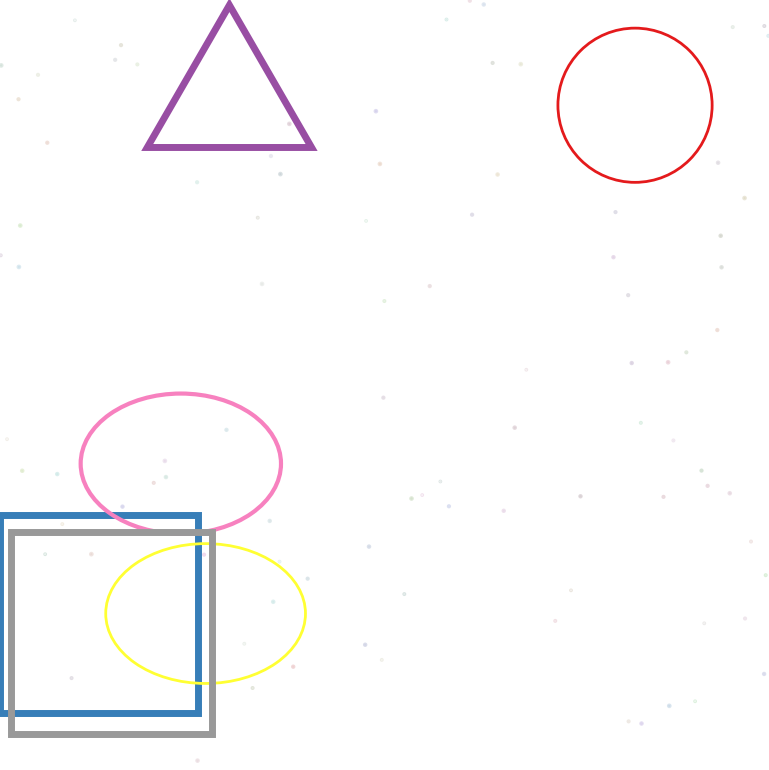[{"shape": "circle", "thickness": 1, "radius": 0.5, "center": [0.825, 0.863]}, {"shape": "square", "thickness": 2.5, "radius": 0.64, "center": [0.129, 0.203]}, {"shape": "triangle", "thickness": 2.5, "radius": 0.62, "center": [0.298, 0.87]}, {"shape": "oval", "thickness": 1, "radius": 0.65, "center": [0.267, 0.203]}, {"shape": "oval", "thickness": 1.5, "radius": 0.65, "center": [0.235, 0.398]}, {"shape": "square", "thickness": 2.5, "radius": 0.65, "center": [0.145, 0.178]}]